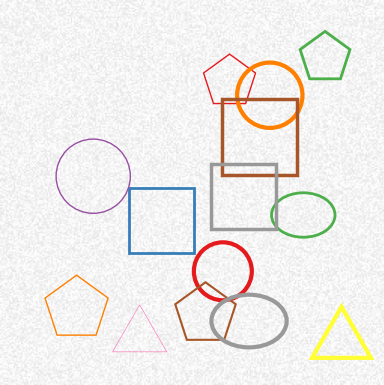[{"shape": "pentagon", "thickness": 1, "radius": 0.35, "center": [0.596, 0.788]}, {"shape": "circle", "thickness": 3, "radius": 0.38, "center": [0.579, 0.295]}, {"shape": "square", "thickness": 2, "radius": 0.42, "center": [0.419, 0.427]}, {"shape": "pentagon", "thickness": 2, "radius": 0.34, "center": [0.844, 0.85]}, {"shape": "oval", "thickness": 2, "radius": 0.41, "center": [0.788, 0.442]}, {"shape": "circle", "thickness": 1, "radius": 0.48, "center": [0.242, 0.542]}, {"shape": "circle", "thickness": 3, "radius": 0.42, "center": [0.701, 0.753]}, {"shape": "pentagon", "thickness": 1, "radius": 0.43, "center": [0.199, 0.199]}, {"shape": "triangle", "thickness": 3, "radius": 0.44, "center": [0.887, 0.115]}, {"shape": "square", "thickness": 2.5, "radius": 0.49, "center": [0.674, 0.644]}, {"shape": "pentagon", "thickness": 1.5, "radius": 0.41, "center": [0.534, 0.184]}, {"shape": "triangle", "thickness": 0.5, "radius": 0.41, "center": [0.363, 0.127]}, {"shape": "square", "thickness": 2.5, "radius": 0.42, "center": [0.631, 0.49]}, {"shape": "oval", "thickness": 3, "radius": 0.49, "center": [0.647, 0.166]}]